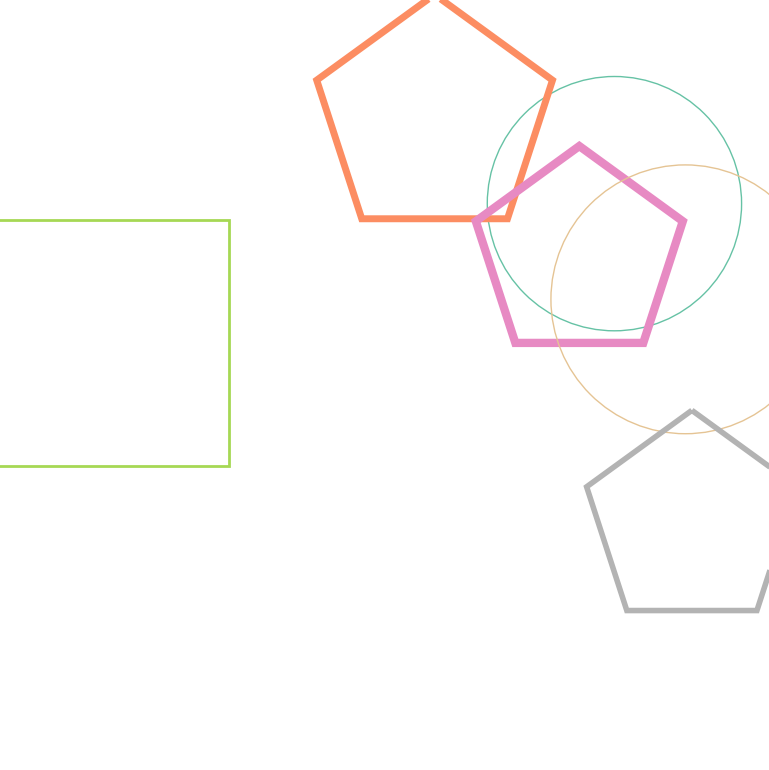[{"shape": "circle", "thickness": 0.5, "radius": 0.83, "center": [0.798, 0.736]}, {"shape": "pentagon", "thickness": 2.5, "radius": 0.8, "center": [0.564, 0.846]}, {"shape": "pentagon", "thickness": 3, "radius": 0.71, "center": [0.752, 0.669]}, {"shape": "square", "thickness": 1, "radius": 0.8, "center": [0.137, 0.554]}, {"shape": "circle", "thickness": 0.5, "radius": 0.87, "center": [0.89, 0.611]}, {"shape": "pentagon", "thickness": 2, "radius": 0.72, "center": [0.899, 0.323]}]